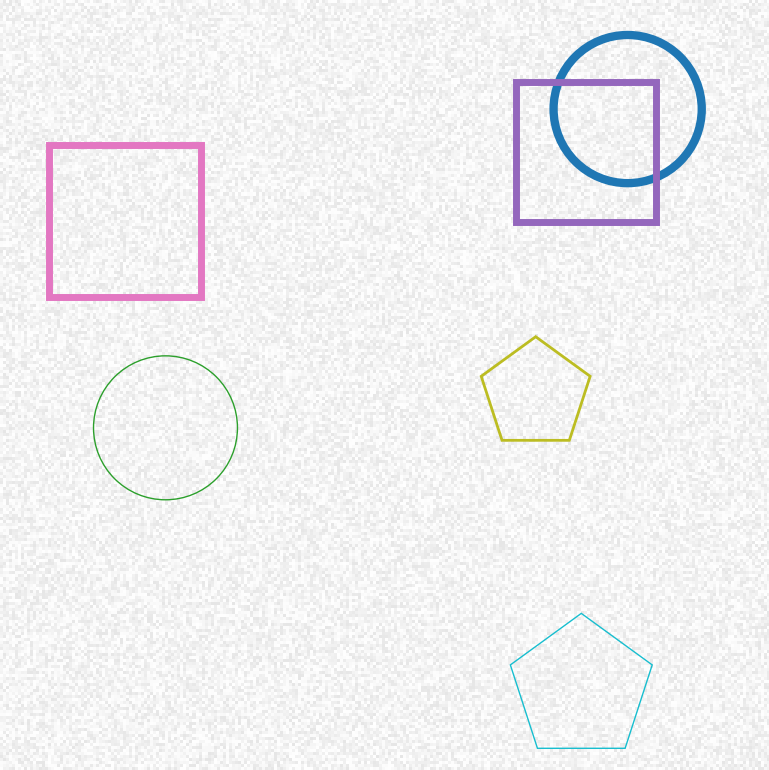[{"shape": "circle", "thickness": 3, "radius": 0.48, "center": [0.815, 0.858]}, {"shape": "circle", "thickness": 0.5, "radius": 0.47, "center": [0.215, 0.444]}, {"shape": "square", "thickness": 2.5, "radius": 0.46, "center": [0.761, 0.802]}, {"shape": "square", "thickness": 2.5, "radius": 0.49, "center": [0.163, 0.713]}, {"shape": "pentagon", "thickness": 1, "radius": 0.37, "center": [0.696, 0.488]}, {"shape": "pentagon", "thickness": 0.5, "radius": 0.48, "center": [0.755, 0.107]}]